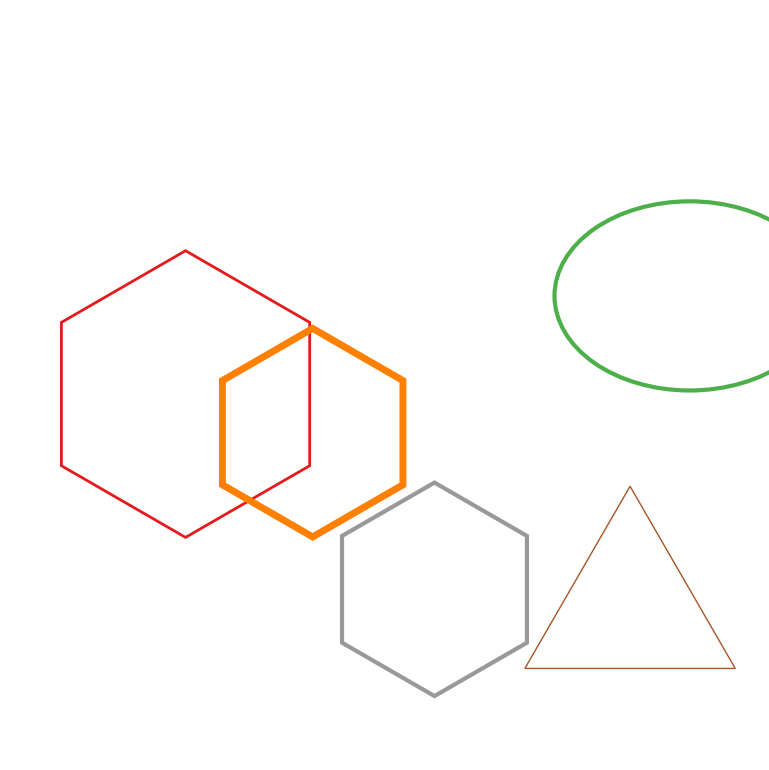[{"shape": "hexagon", "thickness": 1, "radius": 0.93, "center": [0.241, 0.488]}, {"shape": "oval", "thickness": 1.5, "radius": 0.88, "center": [0.896, 0.616]}, {"shape": "hexagon", "thickness": 2.5, "radius": 0.68, "center": [0.406, 0.438]}, {"shape": "triangle", "thickness": 0.5, "radius": 0.79, "center": [0.818, 0.211]}, {"shape": "hexagon", "thickness": 1.5, "radius": 0.69, "center": [0.564, 0.235]}]